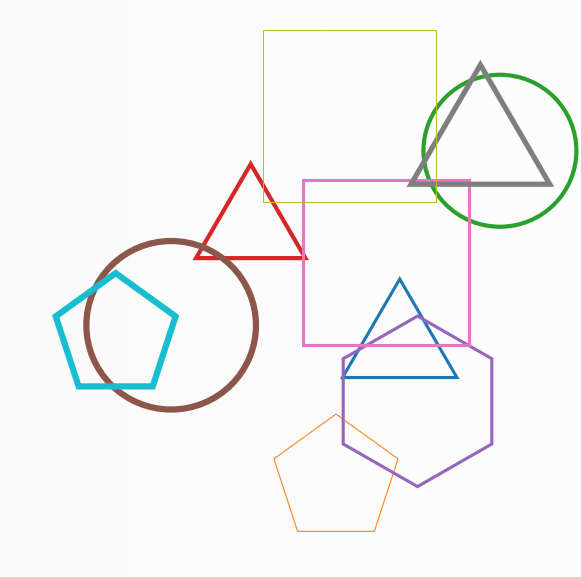[{"shape": "triangle", "thickness": 1.5, "radius": 0.57, "center": [0.688, 0.402]}, {"shape": "pentagon", "thickness": 0.5, "radius": 0.56, "center": [0.578, 0.17]}, {"shape": "circle", "thickness": 2, "radius": 0.66, "center": [0.86, 0.738]}, {"shape": "triangle", "thickness": 2, "radius": 0.54, "center": [0.431, 0.606]}, {"shape": "hexagon", "thickness": 1.5, "radius": 0.74, "center": [0.718, 0.304]}, {"shape": "circle", "thickness": 3, "radius": 0.73, "center": [0.294, 0.436]}, {"shape": "square", "thickness": 1.5, "radius": 0.71, "center": [0.665, 0.545]}, {"shape": "triangle", "thickness": 2.5, "radius": 0.69, "center": [0.826, 0.749]}, {"shape": "square", "thickness": 0.5, "radius": 0.74, "center": [0.602, 0.798]}, {"shape": "pentagon", "thickness": 3, "radius": 0.54, "center": [0.199, 0.418]}]